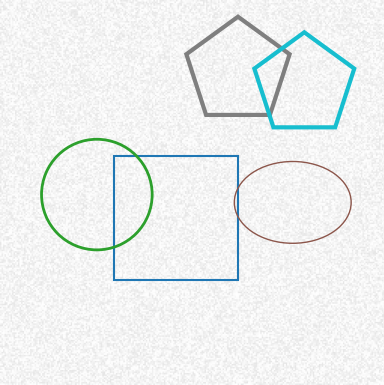[{"shape": "square", "thickness": 1.5, "radius": 0.8, "center": [0.457, 0.434]}, {"shape": "circle", "thickness": 2, "radius": 0.72, "center": [0.252, 0.495]}, {"shape": "oval", "thickness": 1, "radius": 0.76, "center": [0.76, 0.474]}, {"shape": "pentagon", "thickness": 3, "radius": 0.71, "center": [0.618, 0.816]}, {"shape": "pentagon", "thickness": 3, "radius": 0.68, "center": [0.79, 0.78]}]